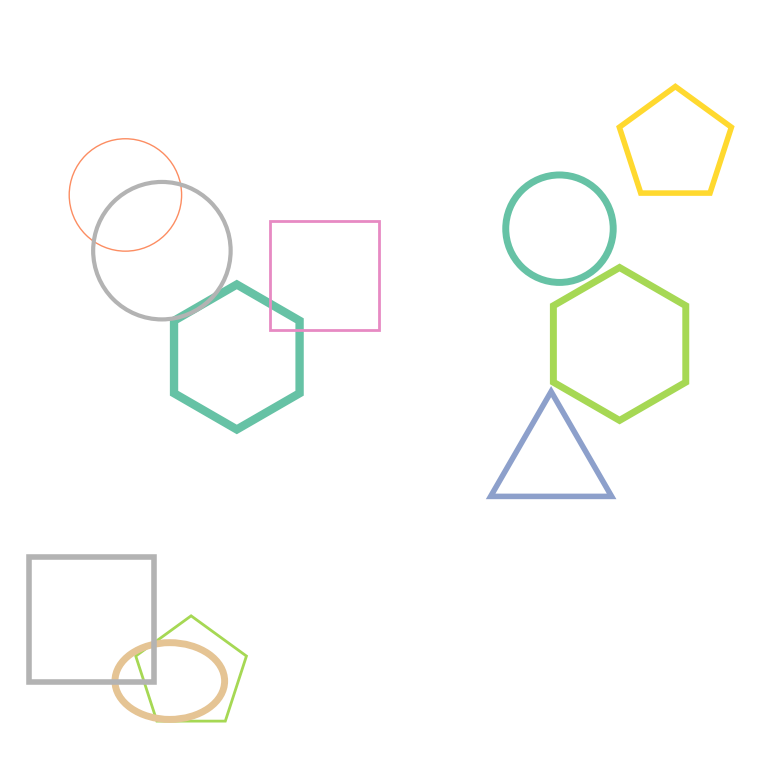[{"shape": "hexagon", "thickness": 3, "radius": 0.47, "center": [0.308, 0.536]}, {"shape": "circle", "thickness": 2.5, "radius": 0.35, "center": [0.727, 0.703]}, {"shape": "circle", "thickness": 0.5, "radius": 0.36, "center": [0.163, 0.747]}, {"shape": "triangle", "thickness": 2, "radius": 0.45, "center": [0.716, 0.401]}, {"shape": "square", "thickness": 1, "radius": 0.35, "center": [0.422, 0.642]}, {"shape": "pentagon", "thickness": 1, "radius": 0.38, "center": [0.248, 0.125]}, {"shape": "hexagon", "thickness": 2.5, "radius": 0.5, "center": [0.805, 0.553]}, {"shape": "pentagon", "thickness": 2, "radius": 0.38, "center": [0.877, 0.811]}, {"shape": "oval", "thickness": 2.5, "radius": 0.36, "center": [0.221, 0.116]}, {"shape": "square", "thickness": 2, "radius": 0.41, "center": [0.119, 0.196]}, {"shape": "circle", "thickness": 1.5, "radius": 0.45, "center": [0.21, 0.674]}]